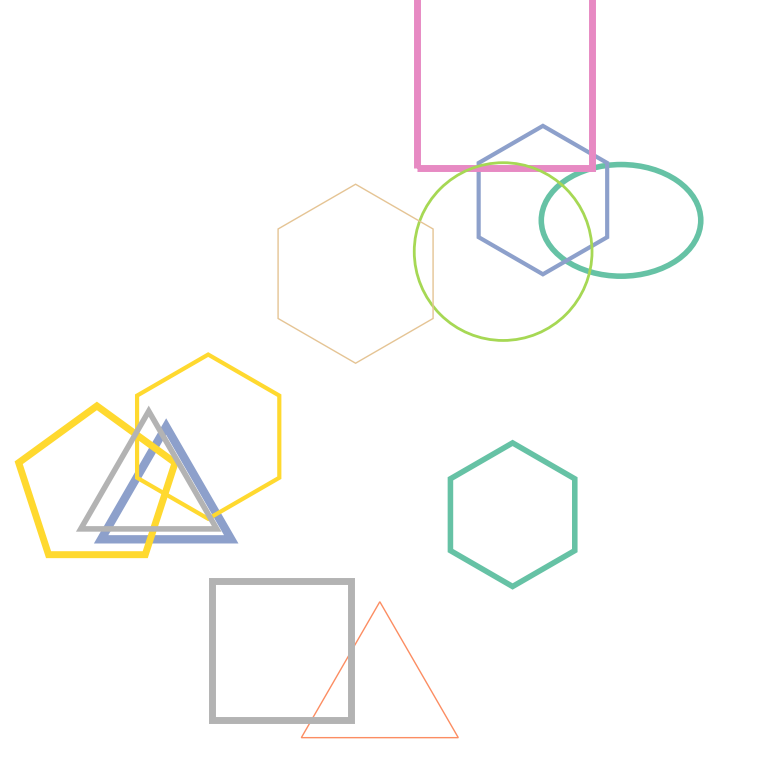[{"shape": "hexagon", "thickness": 2, "radius": 0.47, "center": [0.666, 0.332]}, {"shape": "oval", "thickness": 2, "radius": 0.52, "center": [0.807, 0.714]}, {"shape": "triangle", "thickness": 0.5, "radius": 0.59, "center": [0.493, 0.101]}, {"shape": "hexagon", "thickness": 1.5, "radius": 0.48, "center": [0.705, 0.74]}, {"shape": "triangle", "thickness": 3, "radius": 0.49, "center": [0.216, 0.348]}, {"shape": "square", "thickness": 2.5, "radius": 0.57, "center": [0.655, 0.895]}, {"shape": "circle", "thickness": 1, "radius": 0.58, "center": [0.653, 0.673]}, {"shape": "hexagon", "thickness": 1.5, "radius": 0.53, "center": [0.27, 0.433]}, {"shape": "pentagon", "thickness": 2.5, "radius": 0.53, "center": [0.126, 0.366]}, {"shape": "hexagon", "thickness": 0.5, "radius": 0.58, "center": [0.462, 0.644]}, {"shape": "triangle", "thickness": 2, "radius": 0.51, "center": [0.193, 0.364]}, {"shape": "square", "thickness": 2.5, "radius": 0.45, "center": [0.365, 0.155]}]